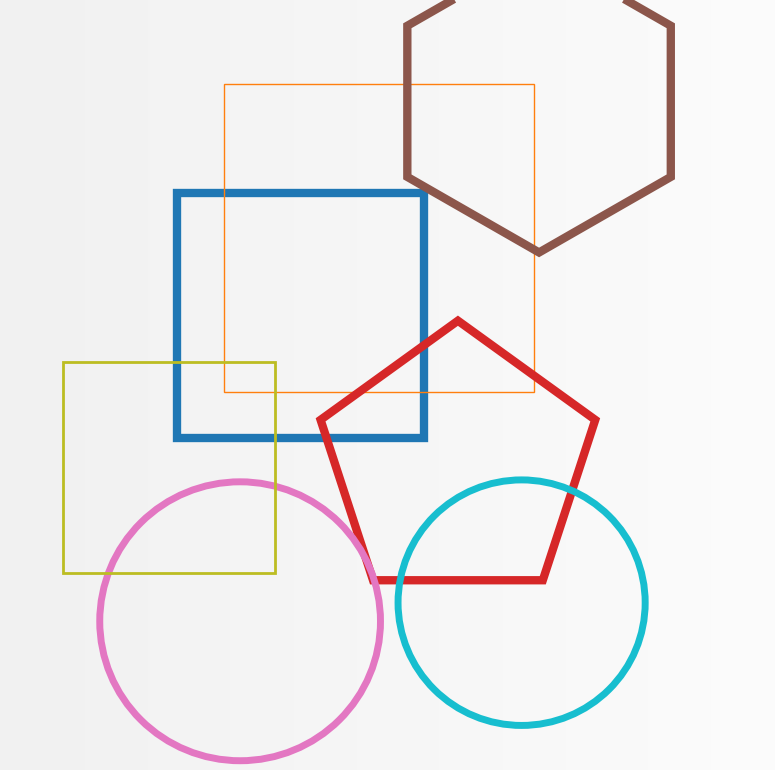[{"shape": "square", "thickness": 3, "radius": 0.8, "center": [0.388, 0.59]}, {"shape": "square", "thickness": 0.5, "radius": 1.0, "center": [0.489, 0.691]}, {"shape": "pentagon", "thickness": 3, "radius": 0.93, "center": [0.591, 0.397]}, {"shape": "hexagon", "thickness": 3, "radius": 0.98, "center": [0.696, 0.868]}, {"shape": "circle", "thickness": 2.5, "radius": 0.91, "center": [0.31, 0.193]}, {"shape": "square", "thickness": 1, "radius": 0.69, "center": [0.218, 0.393]}, {"shape": "circle", "thickness": 2.5, "radius": 0.8, "center": [0.673, 0.217]}]